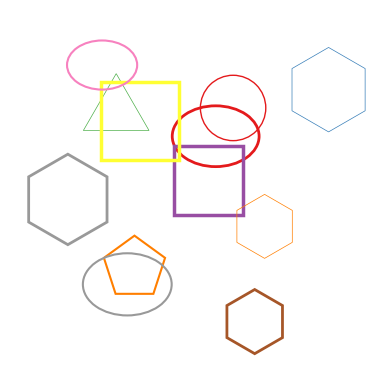[{"shape": "oval", "thickness": 2, "radius": 0.56, "center": [0.56, 0.646]}, {"shape": "circle", "thickness": 1, "radius": 0.42, "center": [0.605, 0.72]}, {"shape": "hexagon", "thickness": 0.5, "radius": 0.55, "center": [0.853, 0.767]}, {"shape": "triangle", "thickness": 0.5, "radius": 0.49, "center": [0.302, 0.71]}, {"shape": "square", "thickness": 2.5, "radius": 0.45, "center": [0.541, 0.532]}, {"shape": "pentagon", "thickness": 1.5, "radius": 0.42, "center": [0.349, 0.304]}, {"shape": "hexagon", "thickness": 0.5, "radius": 0.42, "center": [0.687, 0.412]}, {"shape": "square", "thickness": 2.5, "radius": 0.51, "center": [0.364, 0.686]}, {"shape": "hexagon", "thickness": 2, "radius": 0.42, "center": [0.662, 0.165]}, {"shape": "oval", "thickness": 1.5, "radius": 0.46, "center": [0.265, 0.831]}, {"shape": "oval", "thickness": 1.5, "radius": 0.58, "center": [0.331, 0.261]}, {"shape": "hexagon", "thickness": 2, "radius": 0.59, "center": [0.176, 0.482]}]